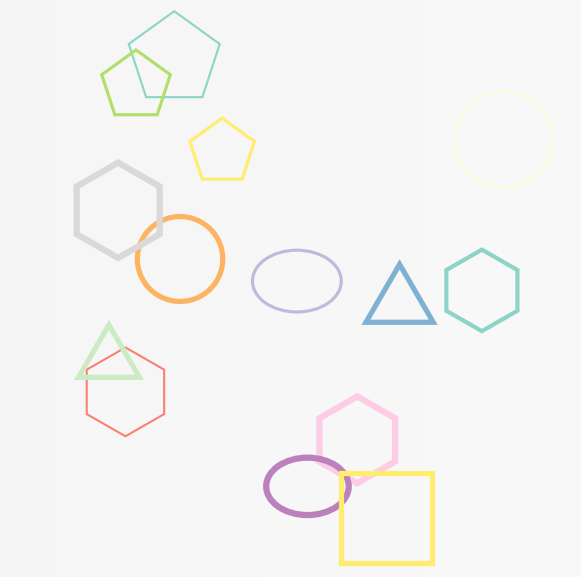[{"shape": "pentagon", "thickness": 1, "radius": 0.41, "center": [0.3, 0.897]}, {"shape": "hexagon", "thickness": 2, "radius": 0.35, "center": [0.829, 0.496]}, {"shape": "circle", "thickness": 0.5, "radius": 0.42, "center": [0.867, 0.757]}, {"shape": "oval", "thickness": 1.5, "radius": 0.38, "center": [0.511, 0.512]}, {"shape": "hexagon", "thickness": 1, "radius": 0.38, "center": [0.216, 0.321]}, {"shape": "triangle", "thickness": 2.5, "radius": 0.33, "center": [0.687, 0.475]}, {"shape": "circle", "thickness": 2.5, "radius": 0.37, "center": [0.31, 0.551]}, {"shape": "pentagon", "thickness": 1.5, "radius": 0.31, "center": [0.234, 0.851]}, {"shape": "hexagon", "thickness": 3, "radius": 0.38, "center": [0.615, 0.237]}, {"shape": "hexagon", "thickness": 3, "radius": 0.41, "center": [0.203, 0.635]}, {"shape": "oval", "thickness": 3, "radius": 0.35, "center": [0.529, 0.157]}, {"shape": "triangle", "thickness": 2.5, "radius": 0.3, "center": [0.187, 0.376]}, {"shape": "square", "thickness": 2.5, "radius": 0.39, "center": [0.665, 0.102]}, {"shape": "pentagon", "thickness": 1.5, "radius": 0.29, "center": [0.382, 0.736]}]